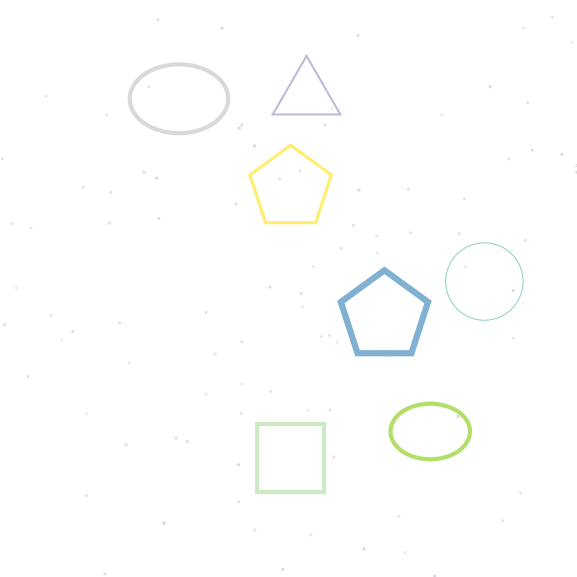[{"shape": "circle", "thickness": 0.5, "radius": 0.34, "center": [0.839, 0.512]}, {"shape": "triangle", "thickness": 1, "radius": 0.34, "center": [0.531, 0.835]}, {"shape": "pentagon", "thickness": 3, "radius": 0.4, "center": [0.666, 0.452]}, {"shape": "oval", "thickness": 2, "radius": 0.34, "center": [0.745, 0.252]}, {"shape": "oval", "thickness": 2, "radius": 0.43, "center": [0.31, 0.828]}, {"shape": "square", "thickness": 2, "radius": 0.29, "center": [0.503, 0.207]}, {"shape": "pentagon", "thickness": 1.5, "radius": 0.37, "center": [0.503, 0.673]}]